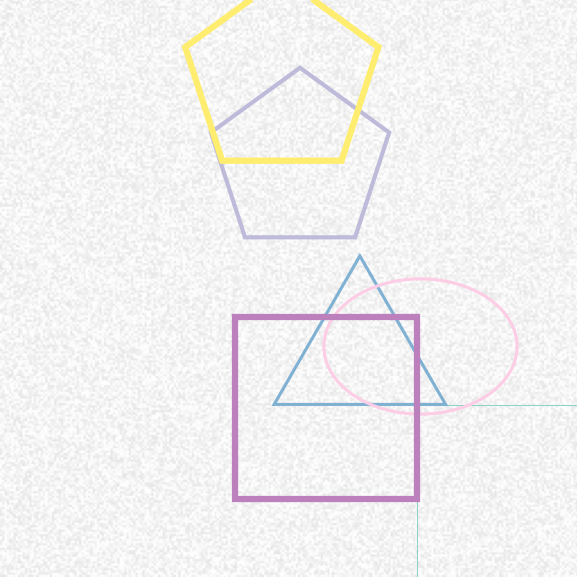[{"shape": "square", "thickness": 0.5, "radius": 0.82, "center": [0.887, 0.133]}, {"shape": "pentagon", "thickness": 2, "radius": 0.81, "center": [0.52, 0.719]}, {"shape": "triangle", "thickness": 1.5, "radius": 0.86, "center": [0.623, 0.385]}, {"shape": "oval", "thickness": 1.5, "radius": 0.84, "center": [0.728, 0.399]}, {"shape": "square", "thickness": 3, "radius": 0.79, "center": [0.565, 0.292]}, {"shape": "pentagon", "thickness": 3, "radius": 0.88, "center": [0.488, 0.863]}]